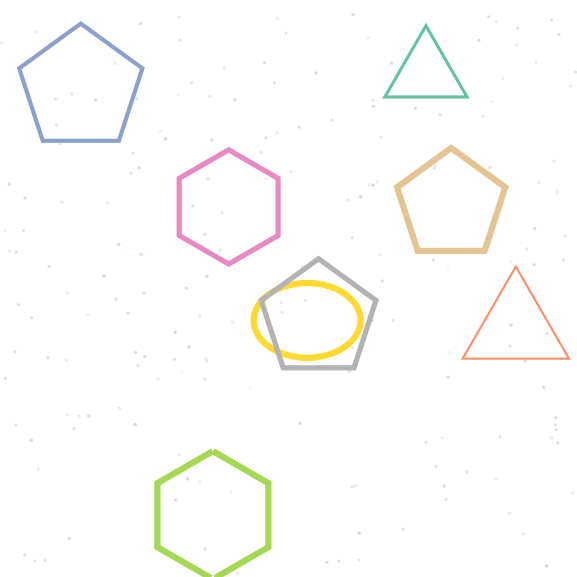[{"shape": "triangle", "thickness": 1.5, "radius": 0.41, "center": [0.738, 0.872]}, {"shape": "triangle", "thickness": 1, "radius": 0.53, "center": [0.893, 0.431]}, {"shape": "pentagon", "thickness": 2, "radius": 0.56, "center": [0.14, 0.846]}, {"shape": "hexagon", "thickness": 2.5, "radius": 0.49, "center": [0.396, 0.641]}, {"shape": "hexagon", "thickness": 3, "radius": 0.55, "center": [0.369, 0.107]}, {"shape": "oval", "thickness": 3, "radius": 0.46, "center": [0.532, 0.444]}, {"shape": "pentagon", "thickness": 3, "radius": 0.49, "center": [0.781, 0.644]}, {"shape": "pentagon", "thickness": 2.5, "radius": 0.52, "center": [0.552, 0.447]}]